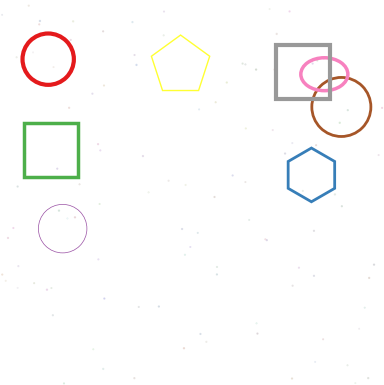[{"shape": "circle", "thickness": 3, "radius": 0.33, "center": [0.125, 0.846]}, {"shape": "hexagon", "thickness": 2, "radius": 0.35, "center": [0.809, 0.546]}, {"shape": "square", "thickness": 2.5, "radius": 0.35, "center": [0.132, 0.611]}, {"shape": "circle", "thickness": 0.5, "radius": 0.32, "center": [0.163, 0.406]}, {"shape": "pentagon", "thickness": 1, "radius": 0.4, "center": [0.469, 0.829]}, {"shape": "circle", "thickness": 2, "radius": 0.38, "center": [0.887, 0.722]}, {"shape": "oval", "thickness": 2.5, "radius": 0.31, "center": [0.842, 0.807]}, {"shape": "square", "thickness": 3, "radius": 0.35, "center": [0.787, 0.813]}]